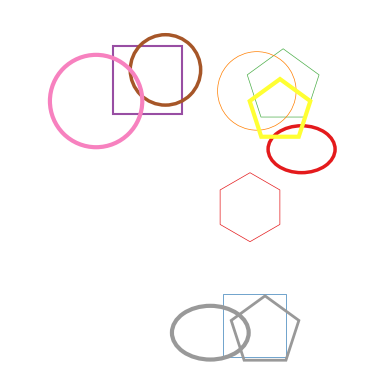[{"shape": "hexagon", "thickness": 0.5, "radius": 0.45, "center": [0.649, 0.462]}, {"shape": "oval", "thickness": 2.5, "radius": 0.44, "center": [0.783, 0.612]}, {"shape": "square", "thickness": 0.5, "radius": 0.41, "center": [0.661, 0.156]}, {"shape": "pentagon", "thickness": 0.5, "radius": 0.49, "center": [0.735, 0.775]}, {"shape": "square", "thickness": 1.5, "radius": 0.44, "center": [0.383, 0.793]}, {"shape": "circle", "thickness": 0.5, "radius": 0.51, "center": [0.667, 0.764]}, {"shape": "pentagon", "thickness": 3, "radius": 0.41, "center": [0.727, 0.712]}, {"shape": "circle", "thickness": 2.5, "radius": 0.46, "center": [0.43, 0.818]}, {"shape": "circle", "thickness": 3, "radius": 0.6, "center": [0.25, 0.738]}, {"shape": "pentagon", "thickness": 2, "radius": 0.46, "center": [0.688, 0.139]}, {"shape": "oval", "thickness": 3, "radius": 0.5, "center": [0.546, 0.136]}]